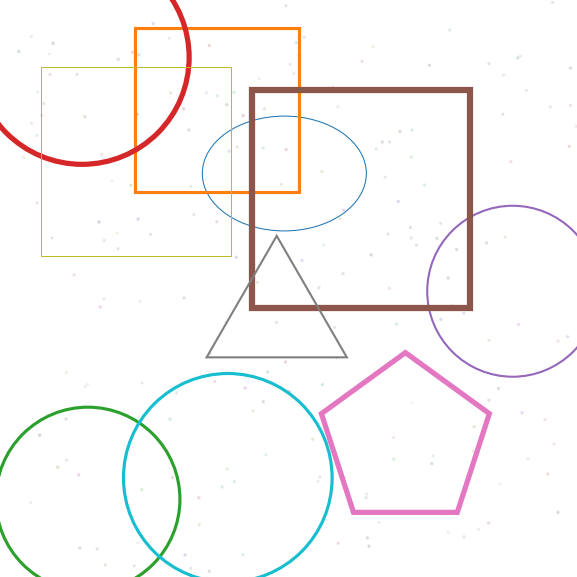[{"shape": "oval", "thickness": 0.5, "radius": 0.71, "center": [0.492, 0.699]}, {"shape": "square", "thickness": 1.5, "radius": 0.71, "center": [0.375, 0.809]}, {"shape": "circle", "thickness": 1.5, "radius": 0.8, "center": [0.152, 0.135]}, {"shape": "circle", "thickness": 2.5, "radius": 0.93, "center": [0.142, 0.9]}, {"shape": "circle", "thickness": 1, "radius": 0.74, "center": [0.888, 0.495]}, {"shape": "square", "thickness": 3, "radius": 0.94, "center": [0.626, 0.654]}, {"shape": "pentagon", "thickness": 2.5, "radius": 0.76, "center": [0.702, 0.236]}, {"shape": "triangle", "thickness": 1, "radius": 0.7, "center": [0.479, 0.45]}, {"shape": "square", "thickness": 0.5, "radius": 0.82, "center": [0.235, 0.719]}, {"shape": "circle", "thickness": 1.5, "radius": 0.9, "center": [0.394, 0.172]}]